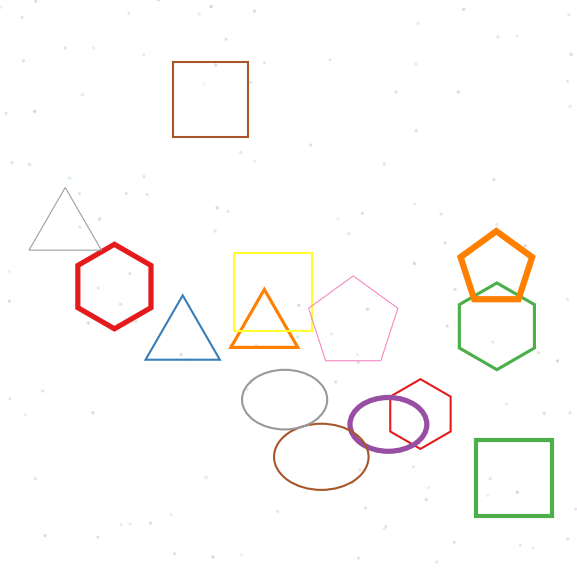[{"shape": "hexagon", "thickness": 2.5, "radius": 0.37, "center": [0.198, 0.503]}, {"shape": "hexagon", "thickness": 1, "radius": 0.3, "center": [0.728, 0.282]}, {"shape": "triangle", "thickness": 1, "radius": 0.37, "center": [0.316, 0.413]}, {"shape": "hexagon", "thickness": 1.5, "radius": 0.38, "center": [0.86, 0.434]}, {"shape": "square", "thickness": 2, "radius": 0.33, "center": [0.889, 0.172]}, {"shape": "oval", "thickness": 2.5, "radius": 0.33, "center": [0.673, 0.264]}, {"shape": "pentagon", "thickness": 3, "radius": 0.33, "center": [0.859, 0.534]}, {"shape": "triangle", "thickness": 1.5, "radius": 0.33, "center": [0.458, 0.431]}, {"shape": "square", "thickness": 1, "radius": 0.34, "center": [0.473, 0.494]}, {"shape": "oval", "thickness": 1, "radius": 0.41, "center": [0.556, 0.208]}, {"shape": "square", "thickness": 1, "radius": 0.32, "center": [0.365, 0.826]}, {"shape": "pentagon", "thickness": 0.5, "radius": 0.41, "center": [0.612, 0.44]}, {"shape": "oval", "thickness": 1, "radius": 0.37, "center": [0.493, 0.307]}, {"shape": "triangle", "thickness": 0.5, "radius": 0.36, "center": [0.113, 0.602]}]